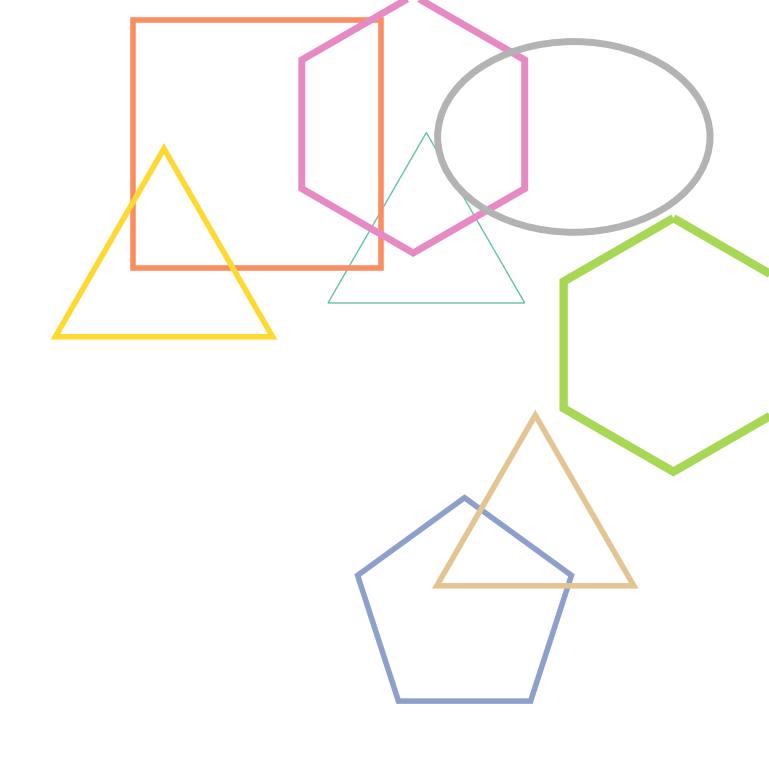[{"shape": "triangle", "thickness": 0.5, "radius": 0.74, "center": [0.554, 0.68]}, {"shape": "square", "thickness": 2, "radius": 0.8, "center": [0.334, 0.813]}, {"shape": "pentagon", "thickness": 2, "radius": 0.73, "center": [0.603, 0.208]}, {"shape": "hexagon", "thickness": 2.5, "radius": 0.84, "center": [0.537, 0.839]}, {"shape": "hexagon", "thickness": 3, "radius": 0.82, "center": [0.875, 0.552]}, {"shape": "triangle", "thickness": 2, "radius": 0.81, "center": [0.213, 0.644]}, {"shape": "triangle", "thickness": 2, "radius": 0.74, "center": [0.695, 0.313]}, {"shape": "oval", "thickness": 2.5, "radius": 0.88, "center": [0.745, 0.822]}]